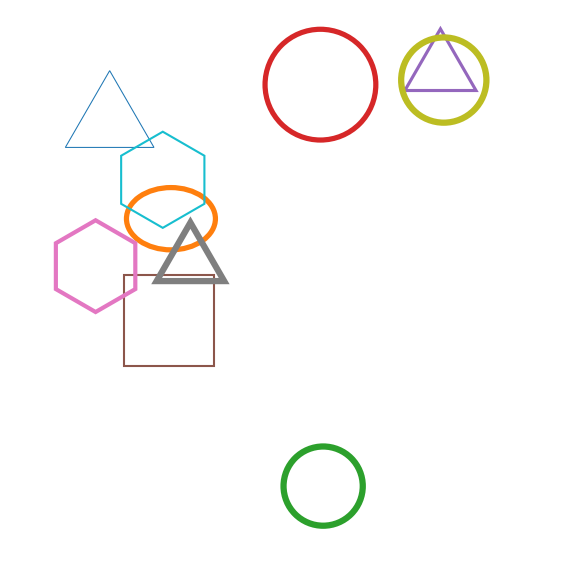[{"shape": "triangle", "thickness": 0.5, "radius": 0.44, "center": [0.19, 0.788]}, {"shape": "oval", "thickness": 2.5, "radius": 0.39, "center": [0.296, 0.62]}, {"shape": "circle", "thickness": 3, "radius": 0.34, "center": [0.56, 0.157]}, {"shape": "circle", "thickness": 2.5, "radius": 0.48, "center": [0.555, 0.853]}, {"shape": "triangle", "thickness": 1.5, "radius": 0.36, "center": [0.763, 0.878]}, {"shape": "square", "thickness": 1, "radius": 0.39, "center": [0.293, 0.445]}, {"shape": "hexagon", "thickness": 2, "radius": 0.4, "center": [0.166, 0.538]}, {"shape": "triangle", "thickness": 3, "radius": 0.34, "center": [0.33, 0.546]}, {"shape": "circle", "thickness": 3, "radius": 0.37, "center": [0.768, 0.861]}, {"shape": "hexagon", "thickness": 1, "radius": 0.42, "center": [0.282, 0.688]}]